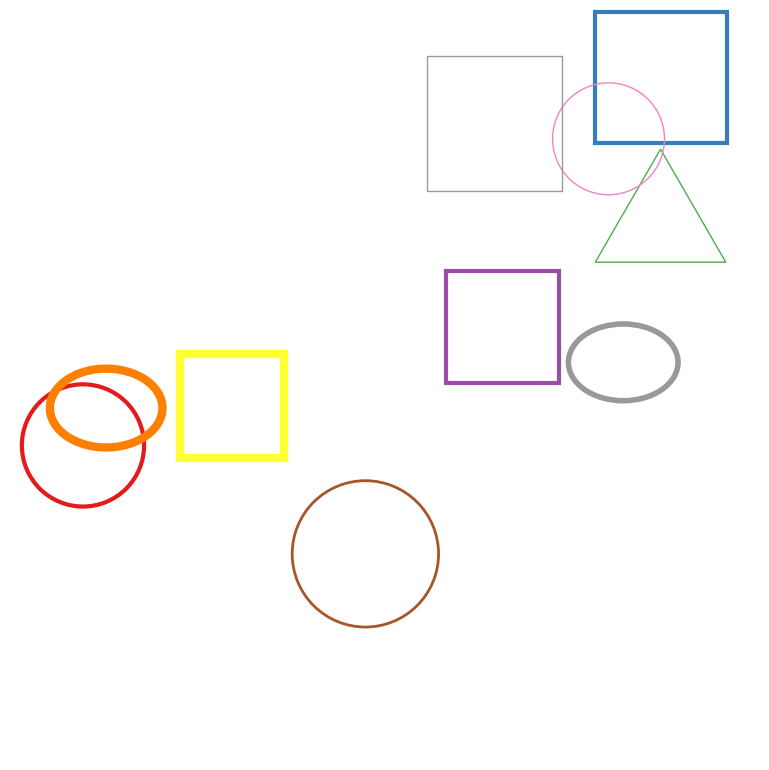[{"shape": "circle", "thickness": 1.5, "radius": 0.4, "center": [0.108, 0.422]}, {"shape": "square", "thickness": 1.5, "radius": 0.43, "center": [0.858, 0.9]}, {"shape": "triangle", "thickness": 0.5, "radius": 0.49, "center": [0.858, 0.708]}, {"shape": "square", "thickness": 1.5, "radius": 0.37, "center": [0.652, 0.575]}, {"shape": "oval", "thickness": 3, "radius": 0.37, "center": [0.138, 0.47]}, {"shape": "square", "thickness": 3, "radius": 0.34, "center": [0.301, 0.473]}, {"shape": "circle", "thickness": 1, "radius": 0.48, "center": [0.475, 0.281]}, {"shape": "circle", "thickness": 0.5, "radius": 0.36, "center": [0.79, 0.82]}, {"shape": "oval", "thickness": 2, "radius": 0.36, "center": [0.809, 0.529]}, {"shape": "square", "thickness": 0.5, "radius": 0.44, "center": [0.642, 0.84]}]